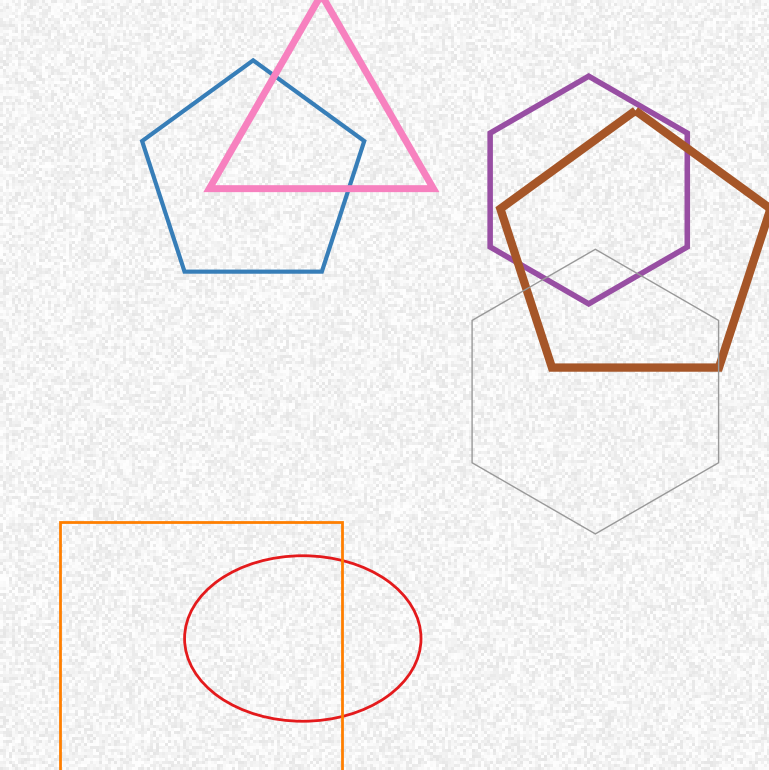[{"shape": "oval", "thickness": 1, "radius": 0.77, "center": [0.393, 0.171]}, {"shape": "pentagon", "thickness": 1.5, "radius": 0.76, "center": [0.329, 0.77]}, {"shape": "hexagon", "thickness": 2, "radius": 0.74, "center": [0.765, 0.753]}, {"shape": "square", "thickness": 1, "radius": 0.92, "center": [0.261, 0.139]}, {"shape": "pentagon", "thickness": 3, "radius": 0.92, "center": [0.825, 0.672]}, {"shape": "triangle", "thickness": 2.5, "radius": 0.84, "center": [0.417, 0.839]}, {"shape": "hexagon", "thickness": 0.5, "radius": 0.92, "center": [0.773, 0.491]}]